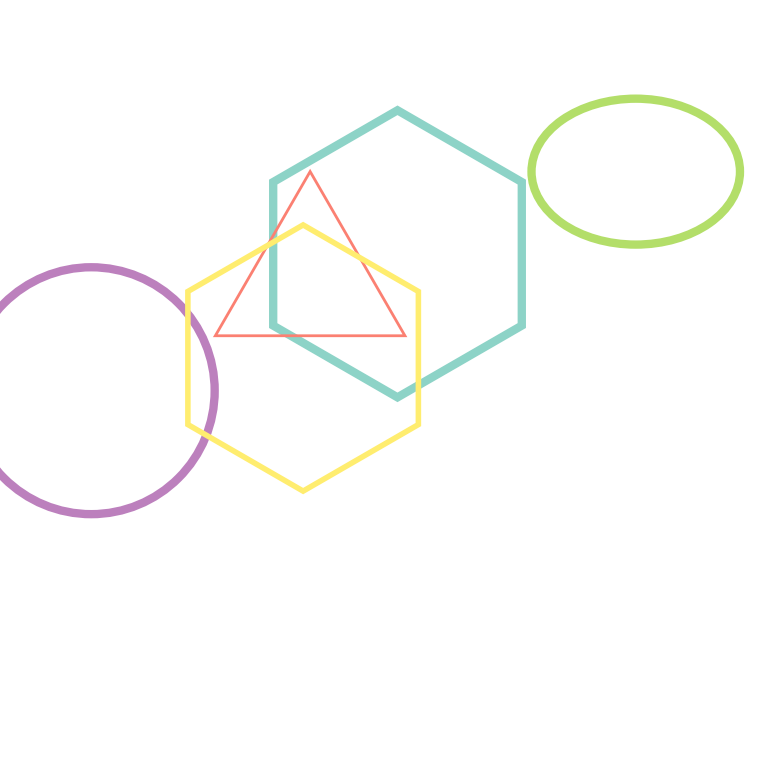[{"shape": "hexagon", "thickness": 3, "radius": 0.93, "center": [0.516, 0.67]}, {"shape": "triangle", "thickness": 1, "radius": 0.71, "center": [0.403, 0.635]}, {"shape": "oval", "thickness": 3, "radius": 0.68, "center": [0.826, 0.777]}, {"shape": "circle", "thickness": 3, "radius": 0.8, "center": [0.118, 0.493]}, {"shape": "hexagon", "thickness": 2, "radius": 0.86, "center": [0.394, 0.535]}]